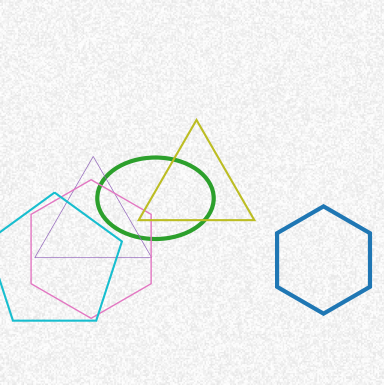[{"shape": "hexagon", "thickness": 3, "radius": 0.7, "center": [0.84, 0.325]}, {"shape": "oval", "thickness": 3, "radius": 0.76, "center": [0.404, 0.485]}, {"shape": "triangle", "thickness": 0.5, "radius": 0.88, "center": [0.242, 0.418]}, {"shape": "hexagon", "thickness": 1, "radius": 0.9, "center": [0.237, 0.353]}, {"shape": "triangle", "thickness": 1.5, "radius": 0.87, "center": [0.51, 0.515]}, {"shape": "pentagon", "thickness": 1.5, "radius": 0.92, "center": [0.142, 0.316]}]